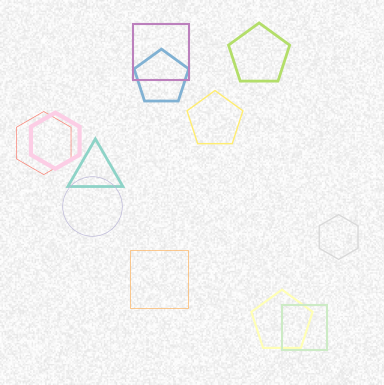[{"shape": "triangle", "thickness": 2, "radius": 0.41, "center": [0.248, 0.557]}, {"shape": "pentagon", "thickness": 1.5, "radius": 0.42, "center": [0.732, 0.164]}, {"shape": "circle", "thickness": 0.5, "radius": 0.39, "center": [0.24, 0.464]}, {"shape": "hexagon", "thickness": 0.5, "radius": 0.41, "center": [0.114, 0.628]}, {"shape": "pentagon", "thickness": 2, "radius": 0.37, "center": [0.419, 0.798]}, {"shape": "square", "thickness": 0.5, "radius": 0.38, "center": [0.412, 0.275]}, {"shape": "pentagon", "thickness": 2, "radius": 0.42, "center": [0.673, 0.857]}, {"shape": "hexagon", "thickness": 3, "radius": 0.36, "center": [0.144, 0.634]}, {"shape": "hexagon", "thickness": 1, "radius": 0.29, "center": [0.88, 0.384]}, {"shape": "square", "thickness": 1.5, "radius": 0.36, "center": [0.418, 0.865]}, {"shape": "square", "thickness": 1.5, "radius": 0.29, "center": [0.791, 0.149]}, {"shape": "pentagon", "thickness": 1, "radius": 0.38, "center": [0.558, 0.689]}]